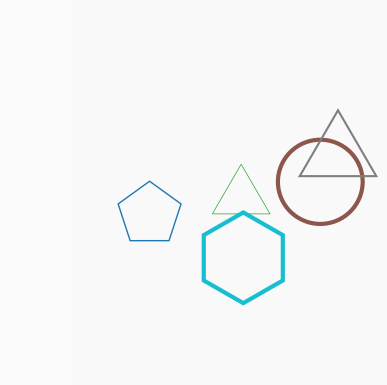[{"shape": "pentagon", "thickness": 1, "radius": 0.43, "center": [0.386, 0.444]}, {"shape": "triangle", "thickness": 0.5, "radius": 0.43, "center": [0.622, 0.487]}, {"shape": "circle", "thickness": 3, "radius": 0.55, "center": [0.827, 0.528]}, {"shape": "triangle", "thickness": 1.5, "radius": 0.57, "center": [0.872, 0.6]}, {"shape": "hexagon", "thickness": 3, "radius": 0.59, "center": [0.628, 0.33]}]